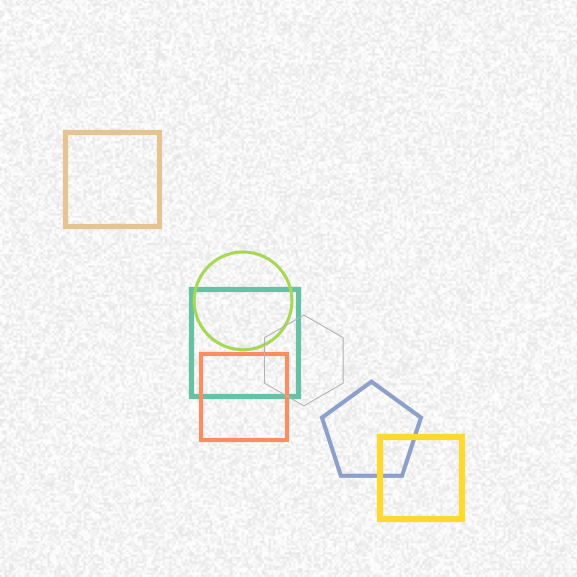[{"shape": "square", "thickness": 2.5, "radius": 0.46, "center": [0.423, 0.406]}, {"shape": "square", "thickness": 2, "radius": 0.37, "center": [0.423, 0.311]}, {"shape": "pentagon", "thickness": 2, "radius": 0.45, "center": [0.643, 0.248]}, {"shape": "circle", "thickness": 1.5, "radius": 0.42, "center": [0.421, 0.478]}, {"shape": "square", "thickness": 3, "radius": 0.35, "center": [0.729, 0.171]}, {"shape": "square", "thickness": 2.5, "radius": 0.41, "center": [0.194, 0.689]}, {"shape": "hexagon", "thickness": 0.5, "radius": 0.39, "center": [0.526, 0.375]}]